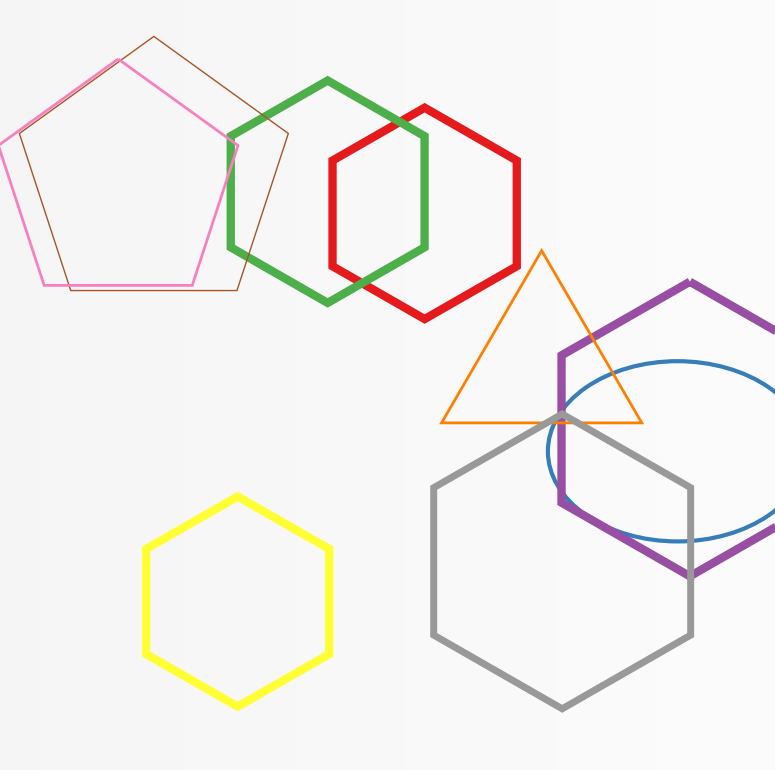[{"shape": "hexagon", "thickness": 3, "radius": 0.69, "center": [0.548, 0.723]}, {"shape": "oval", "thickness": 1.5, "radius": 0.84, "center": [0.874, 0.414]}, {"shape": "hexagon", "thickness": 3, "radius": 0.72, "center": [0.423, 0.751]}, {"shape": "hexagon", "thickness": 3, "radius": 0.96, "center": [0.89, 0.443]}, {"shape": "triangle", "thickness": 1, "radius": 0.75, "center": [0.699, 0.525]}, {"shape": "hexagon", "thickness": 3, "radius": 0.68, "center": [0.307, 0.219]}, {"shape": "pentagon", "thickness": 0.5, "radius": 0.91, "center": [0.199, 0.77]}, {"shape": "pentagon", "thickness": 1, "radius": 0.81, "center": [0.153, 0.761]}, {"shape": "hexagon", "thickness": 2.5, "radius": 0.96, "center": [0.725, 0.271]}]